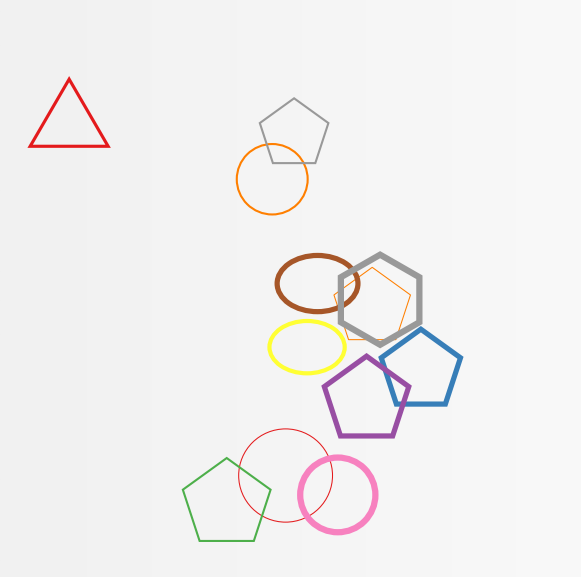[{"shape": "triangle", "thickness": 1.5, "radius": 0.39, "center": [0.119, 0.785]}, {"shape": "circle", "thickness": 0.5, "radius": 0.4, "center": [0.491, 0.176]}, {"shape": "pentagon", "thickness": 2.5, "radius": 0.36, "center": [0.724, 0.357]}, {"shape": "pentagon", "thickness": 1, "radius": 0.4, "center": [0.39, 0.127]}, {"shape": "pentagon", "thickness": 2.5, "radius": 0.38, "center": [0.631, 0.306]}, {"shape": "pentagon", "thickness": 0.5, "radius": 0.35, "center": [0.64, 0.467]}, {"shape": "circle", "thickness": 1, "radius": 0.3, "center": [0.468, 0.689]}, {"shape": "oval", "thickness": 2, "radius": 0.32, "center": [0.528, 0.398]}, {"shape": "oval", "thickness": 2.5, "radius": 0.35, "center": [0.546, 0.508]}, {"shape": "circle", "thickness": 3, "radius": 0.32, "center": [0.581, 0.142]}, {"shape": "hexagon", "thickness": 3, "radius": 0.39, "center": [0.654, 0.48]}, {"shape": "pentagon", "thickness": 1, "radius": 0.31, "center": [0.506, 0.767]}]